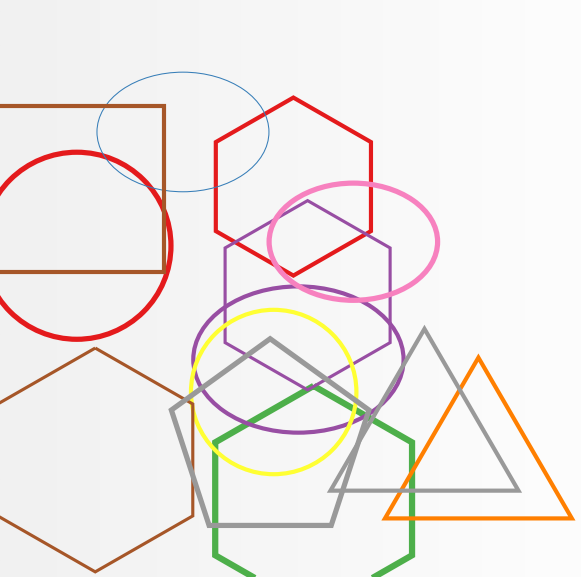[{"shape": "hexagon", "thickness": 2, "radius": 0.77, "center": [0.505, 0.676]}, {"shape": "circle", "thickness": 2.5, "radius": 0.81, "center": [0.132, 0.574]}, {"shape": "oval", "thickness": 0.5, "radius": 0.74, "center": [0.315, 0.771]}, {"shape": "hexagon", "thickness": 3, "radius": 0.98, "center": [0.54, 0.135]}, {"shape": "oval", "thickness": 2, "radius": 0.9, "center": [0.513, 0.377]}, {"shape": "hexagon", "thickness": 1.5, "radius": 0.82, "center": [0.529, 0.488]}, {"shape": "triangle", "thickness": 2, "radius": 0.93, "center": [0.823, 0.194]}, {"shape": "circle", "thickness": 2, "radius": 0.71, "center": [0.471, 0.32]}, {"shape": "square", "thickness": 2, "radius": 0.72, "center": [0.138, 0.672]}, {"shape": "hexagon", "thickness": 1.5, "radius": 0.97, "center": [0.164, 0.203]}, {"shape": "oval", "thickness": 2.5, "radius": 0.72, "center": [0.608, 0.581]}, {"shape": "pentagon", "thickness": 2.5, "radius": 0.89, "center": [0.465, 0.234]}, {"shape": "triangle", "thickness": 2, "radius": 0.93, "center": [0.73, 0.243]}]